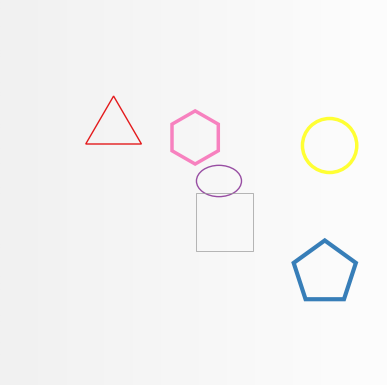[{"shape": "triangle", "thickness": 1, "radius": 0.41, "center": [0.293, 0.667]}, {"shape": "pentagon", "thickness": 3, "radius": 0.42, "center": [0.838, 0.291]}, {"shape": "oval", "thickness": 1, "radius": 0.29, "center": [0.565, 0.53]}, {"shape": "circle", "thickness": 2.5, "radius": 0.35, "center": [0.851, 0.622]}, {"shape": "hexagon", "thickness": 2.5, "radius": 0.34, "center": [0.504, 0.643]}, {"shape": "square", "thickness": 0.5, "radius": 0.37, "center": [0.579, 0.423]}]